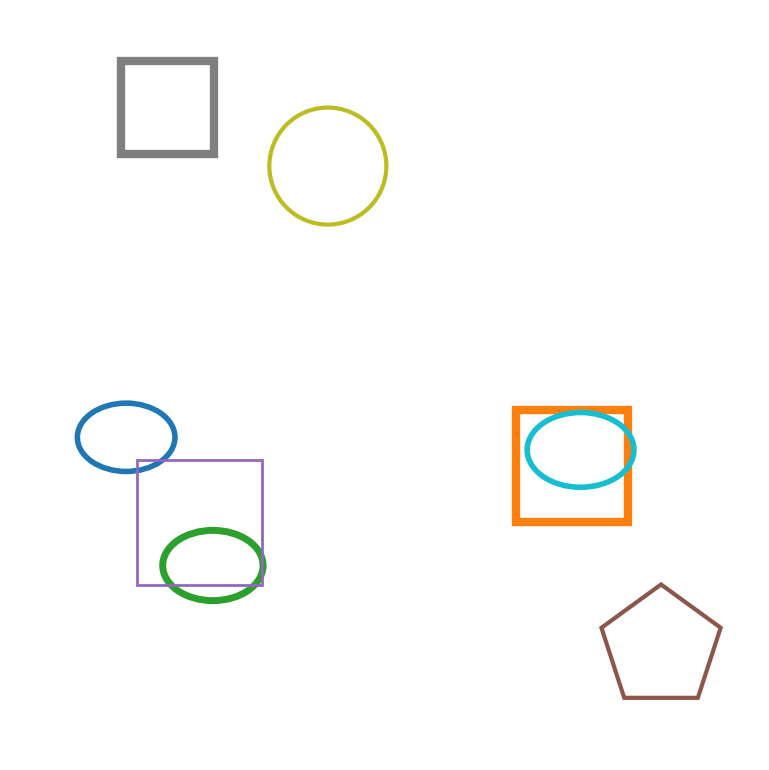[{"shape": "oval", "thickness": 2, "radius": 0.32, "center": [0.164, 0.432]}, {"shape": "square", "thickness": 3, "radius": 0.36, "center": [0.743, 0.394]}, {"shape": "oval", "thickness": 2.5, "radius": 0.33, "center": [0.276, 0.266]}, {"shape": "square", "thickness": 1, "radius": 0.41, "center": [0.259, 0.321]}, {"shape": "pentagon", "thickness": 1.5, "radius": 0.41, "center": [0.858, 0.16]}, {"shape": "square", "thickness": 3, "radius": 0.3, "center": [0.218, 0.861]}, {"shape": "circle", "thickness": 1.5, "radius": 0.38, "center": [0.426, 0.784]}, {"shape": "oval", "thickness": 2, "radius": 0.35, "center": [0.754, 0.416]}]